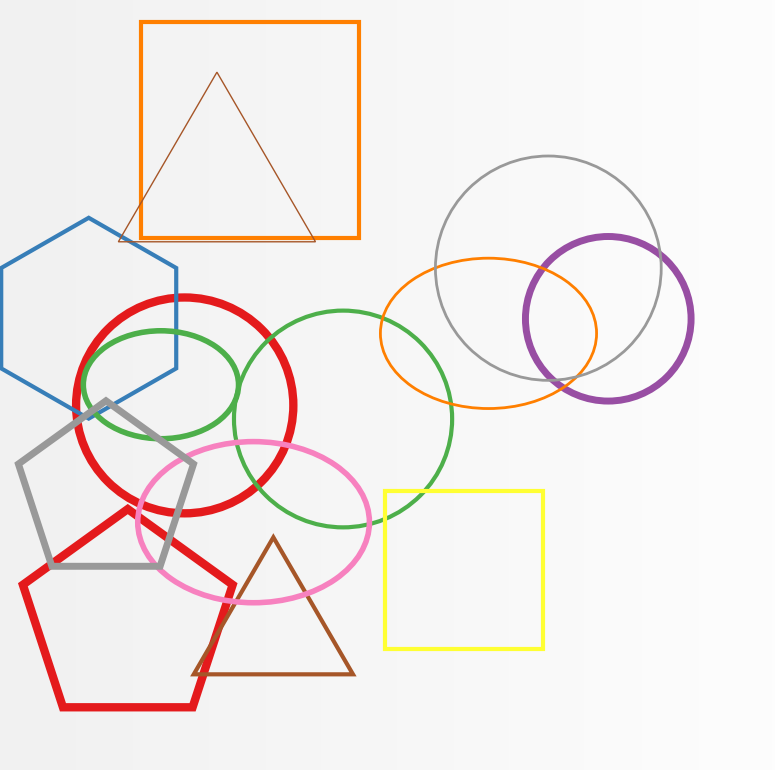[{"shape": "circle", "thickness": 3, "radius": 0.7, "center": [0.238, 0.474]}, {"shape": "pentagon", "thickness": 3, "radius": 0.71, "center": [0.165, 0.197]}, {"shape": "hexagon", "thickness": 1.5, "radius": 0.65, "center": [0.114, 0.587]}, {"shape": "oval", "thickness": 2, "radius": 0.5, "center": [0.208, 0.5]}, {"shape": "circle", "thickness": 1.5, "radius": 0.7, "center": [0.443, 0.456]}, {"shape": "circle", "thickness": 2.5, "radius": 0.53, "center": [0.785, 0.586]}, {"shape": "oval", "thickness": 1, "radius": 0.7, "center": [0.63, 0.567]}, {"shape": "square", "thickness": 1.5, "radius": 0.7, "center": [0.323, 0.831]}, {"shape": "square", "thickness": 1.5, "radius": 0.51, "center": [0.599, 0.26]}, {"shape": "triangle", "thickness": 1.5, "radius": 0.59, "center": [0.353, 0.184]}, {"shape": "triangle", "thickness": 0.5, "radius": 0.73, "center": [0.28, 0.759]}, {"shape": "oval", "thickness": 2, "radius": 0.75, "center": [0.327, 0.322]}, {"shape": "pentagon", "thickness": 2.5, "radius": 0.59, "center": [0.137, 0.361]}, {"shape": "circle", "thickness": 1, "radius": 0.73, "center": [0.708, 0.652]}]